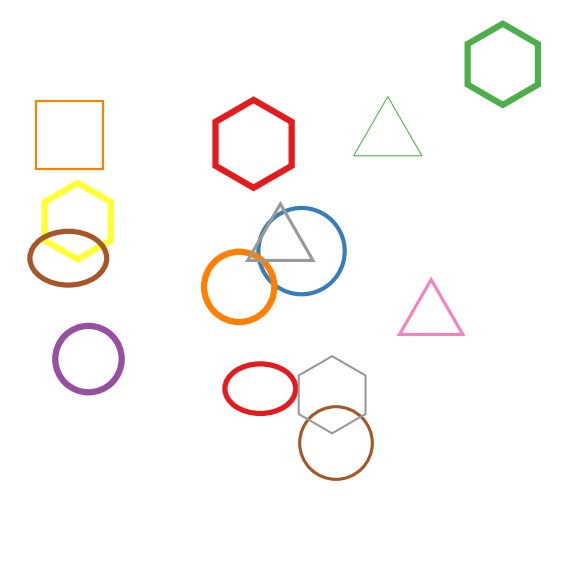[{"shape": "hexagon", "thickness": 3, "radius": 0.38, "center": [0.439, 0.75]}, {"shape": "oval", "thickness": 2.5, "radius": 0.31, "center": [0.451, 0.326]}, {"shape": "circle", "thickness": 2, "radius": 0.37, "center": [0.522, 0.564]}, {"shape": "triangle", "thickness": 0.5, "radius": 0.34, "center": [0.672, 0.764]}, {"shape": "hexagon", "thickness": 3, "radius": 0.35, "center": [0.871, 0.888]}, {"shape": "circle", "thickness": 3, "radius": 0.29, "center": [0.153, 0.377]}, {"shape": "circle", "thickness": 3, "radius": 0.3, "center": [0.414, 0.502]}, {"shape": "square", "thickness": 1, "radius": 0.29, "center": [0.121, 0.766]}, {"shape": "hexagon", "thickness": 3, "radius": 0.33, "center": [0.135, 0.616]}, {"shape": "oval", "thickness": 2.5, "radius": 0.33, "center": [0.118, 0.552]}, {"shape": "circle", "thickness": 1.5, "radius": 0.31, "center": [0.582, 0.232]}, {"shape": "triangle", "thickness": 1.5, "radius": 0.32, "center": [0.747, 0.452]}, {"shape": "hexagon", "thickness": 1, "radius": 0.33, "center": [0.575, 0.316]}, {"shape": "triangle", "thickness": 1.5, "radius": 0.33, "center": [0.486, 0.581]}]